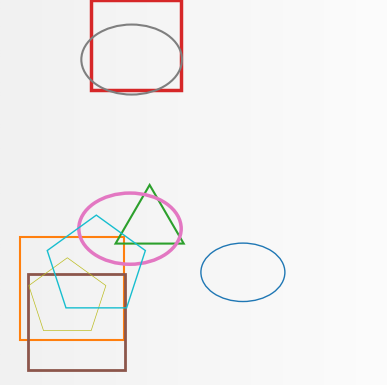[{"shape": "oval", "thickness": 1, "radius": 0.54, "center": [0.627, 0.293]}, {"shape": "square", "thickness": 1.5, "radius": 0.67, "center": [0.185, 0.251]}, {"shape": "triangle", "thickness": 1.5, "radius": 0.51, "center": [0.386, 0.418]}, {"shape": "square", "thickness": 2.5, "radius": 0.58, "center": [0.351, 0.883]}, {"shape": "square", "thickness": 2, "radius": 0.62, "center": [0.198, 0.163]}, {"shape": "oval", "thickness": 2.5, "radius": 0.66, "center": [0.335, 0.406]}, {"shape": "oval", "thickness": 1.5, "radius": 0.65, "center": [0.34, 0.845]}, {"shape": "pentagon", "thickness": 0.5, "radius": 0.52, "center": [0.174, 0.226]}, {"shape": "pentagon", "thickness": 1, "radius": 0.67, "center": [0.249, 0.308]}]